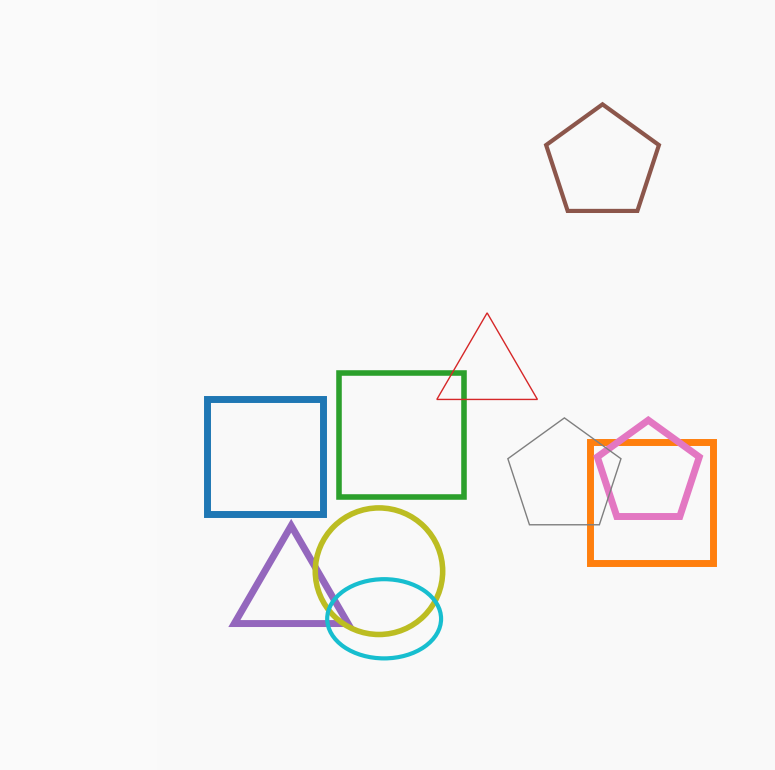[{"shape": "square", "thickness": 2.5, "radius": 0.37, "center": [0.342, 0.408]}, {"shape": "square", "thickness": 2.5, "radius": 0.4, "center": [0.84, 0.348]}, {"shape": "square", "thickness": 2, "radius": 0.4, "center": [0.518, 0.436]}, {"shape": "triangle", "thickness": 0.5, "radius": 0.37, "center": [0.629, 0.519]}, {"shape": "triangle", "thickness": 2.5, "radius": 0.42, "center": [0.376, 0.233]}, {"shape": "pentagon", "thickness": 1.5, "radius": 0.38, "center": [0.777, 0.788]}, {"shape": "pentagon", "thickness": 2.5, "radius": 0.35, "center": [0.837, 0.385]}, {"shape": "pentagon", "thickness": 0.5, "radius": 0.38, "center": [0.728, 0.381]}, {"shape": "circle", "thickness": 2, "radius": 0.41, "center": [0.489, 0.258]}, {"shape": "oval", "thickness": 1.5, "radius": 0.37, "center": [0.496, 0.196]}]